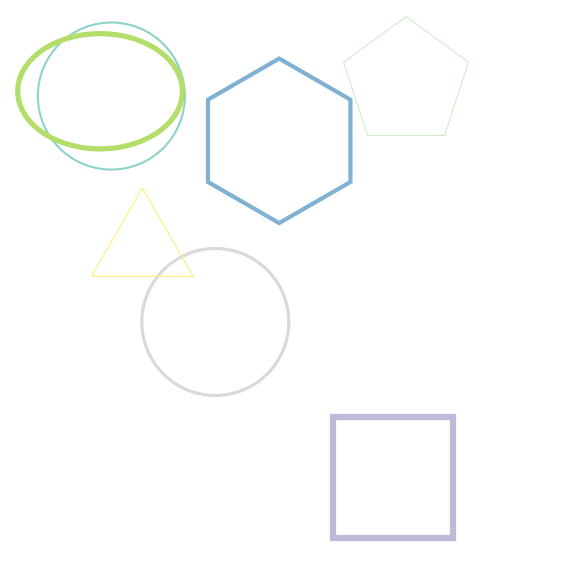[{"shape": "circle", "thickness": 1, "radius": 0.64, "center": [0.193, 0.833]}, {"shape": "square", "thickness": 3, "radius": 0.52, "center": [0.68, 0.172]}, {"shape": "hexagon", "thickness": 2, "radius": 0.71, "center": [0.483, 0.755]}, {"shape": "oval", "thickness": 2.5, "radius": 0.71, "center": [0.173, 0.841]}, {"shape": "circle", "thickness": 1.5, "radius": 0.64, "center": [0.373, 0.442]}, {"shape": "pentagon", "thickness": 0.5, "radius": 0.57, "center": [0.703, 0.857]}, {"shape": "triangle", "thickness": 0.5, "radius": 0.51, "center": [0.247, 0.572]}]